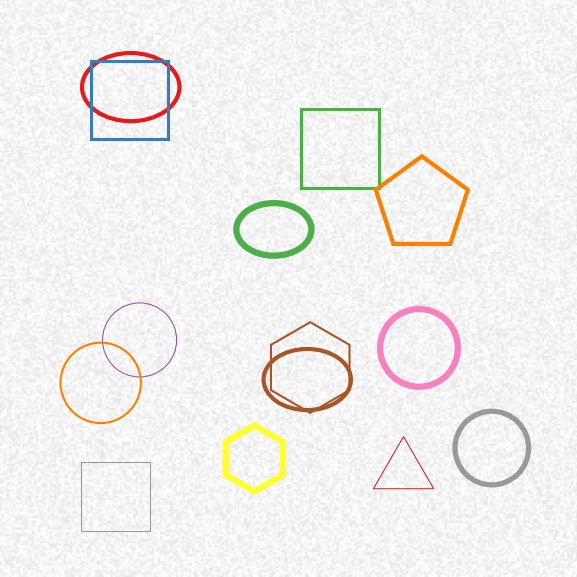[{"shape": "oval", "thickness": 2, "radius": 0.42, "center": [0.226, 0.848]}, {"shape": "triangle", "thickness": 0.5, "radius": 0.3, "center": [0.699, 0.183]}, {"shape": "square", "thickness": 1.5, "radius": 0.34, "center": [0.224, 0.826]}, {"shape": "oval", "thickness": 3, "radius": 0.33, "center": [0.474, 0.602]}, {"shape": "square", "thickness": 1.5, "radius": 0.34, "center": [0.588, 0.742]}, {"shape": "circle", "thickness": 0.5, "radius": 0.32, "center": [0.242, 0.411]}, {"shape": "circle", "thickness": 1, "radius": 0.35, "center": [0.174, 0.336]}, {"shape": "pentagon", "thickness": 2, "radius": 0.42, "center": [0.73, 0.645]}, {"shape": "hexagon", "thickness": 3, "radius": 0.29, "center": [0.44, 0.205]}, {"shape": "hexagon", "thickness": 1, "radius": 0.39, "center": [0.537, 0.363]}, {"shape": "oval", "thickness": 2, "radius": 0.38, "center": [0.532, 0.342]}, {"shape": "circle", "thickness": 3, "radius": 0.34, "center": [0.726, 0.397]}, {"shape": "square", "thickness": 0.5, "radius": 0.3, "center": [0.2, 0.139]}, {"shape": "circle", "thickness": 2.5, "radius": 0.32, "center": [0.852, 0.223]}]